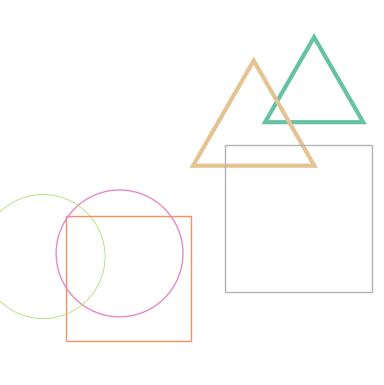[{"shape": "triangle", "thickness": 3, "radius": 0.74, "center": [0.816, 0.756]}, {"shape": "square", "thickness": 1, "radius": 0.81, "center": [0.334, 0.276]}, {"shape": "circle", "thickness": 1, "radius": 0.82, "center": [0.31, 0.342]}, {"shape": "circle", "thickness": 0.5, "radius": 0.81, "center": [0.112, 0.334]}, {"shape": "triangle", "thickness": 3, "radius": 0.91, "center": [0.659, 0.661]}, {"shape": "square", "thickness": 1, "radius": 0.95, "center": [0.775, 0.433]}]